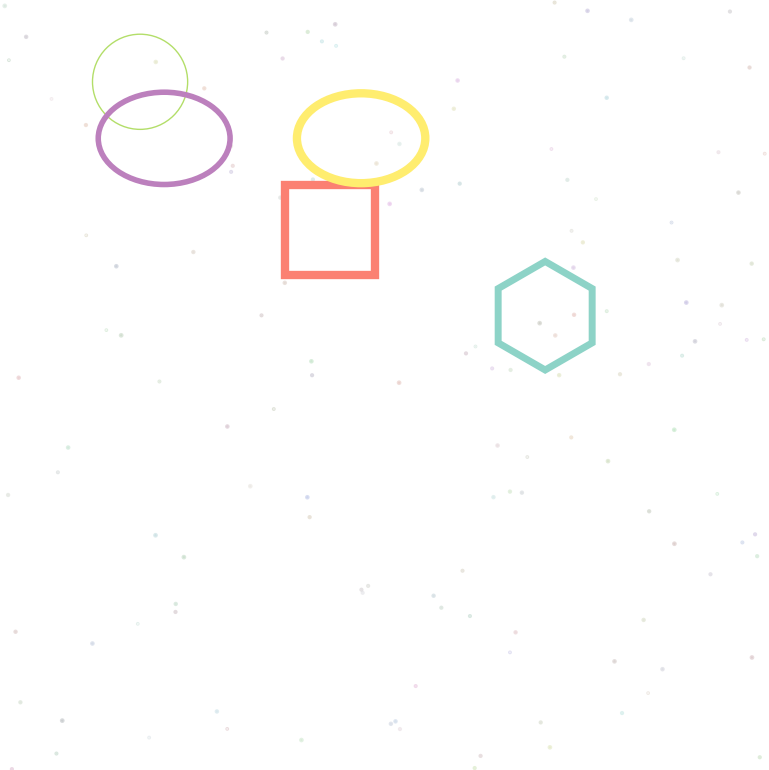[{"shape": "hexagon", "thickness": 2.5, "radius": 0.35, "center": [0.708, 0.59]}, {"shape": "square", "thickness": 3, "radius": 0.29, "center": [0.428, 0.701]}, {"shape": "circle", "thickness": 0.5, "radius": 0.31, "center": [0.182, 0.894]}, {"shape": "oval", "thickness": 2, "radius": 0.43, "center": [0.213, 0.82]}, {"shape": "oval", "thickness": 3, "radius": 0.42, "center": [0.469, 0.82]}]